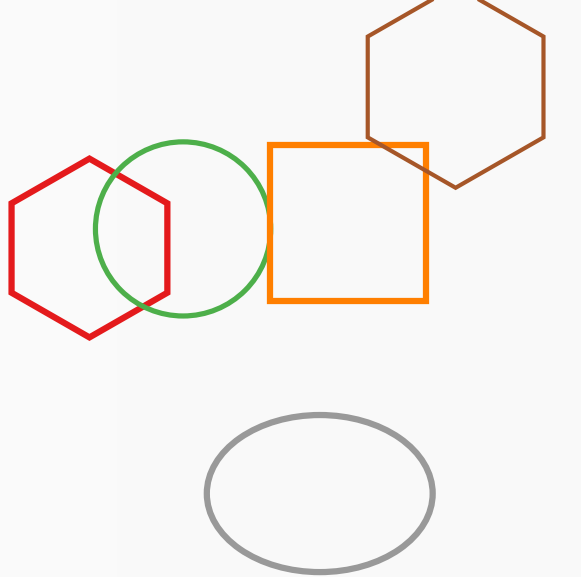[{"shape": "hexagon", "thickness": 3, "radius": 0.77, "center": [0.154, 0.57]}, {"shape": "circle", "thickness": 2.5, "radius": 0.75, "center": [0.315, 0.603]}, {"shape": "square", "thickness": 3, "radius": 0.67, "center": [0.598, 0.613]}, {"shape": "hexagon", "thickness": 2, "radius": 0.87, "center": [0.784, 0.849]}, {"shape": "oval", "thickness": 3, "radius": 0.97, "center": [0.55, 0.144]}]